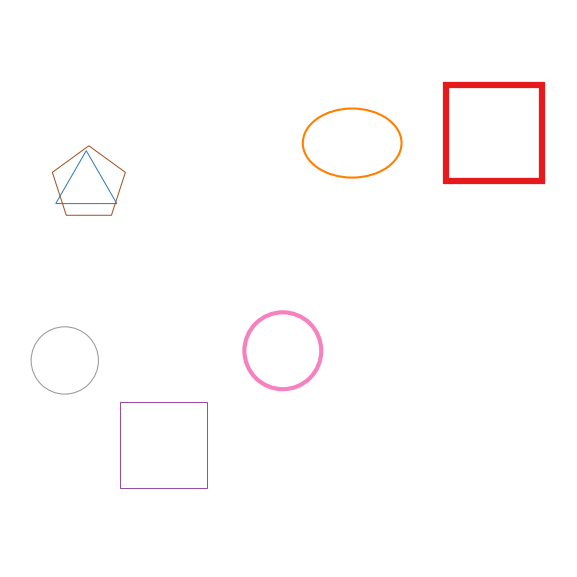[{"shape": "square", "thickness": 3, "radius": 0.42, "center": [0.855, 0.769]}, {"shape": "triangle", "thickness": 0.5, "radius": 0.31, "center": [0.149, 0.677]}, {"shape": "square", "thickness": 0.5, "radius": 0.37, "center": [0.283, 0.229]}, {"shape": "oval", "thickness": 1, "radius": 0.43, "center": [0.61, 0.751]}, {"shape": "pentagon", "thickness": 0.5, "radius": 0.33, "center": [0.154, 0.68]}, {"shape": "circle", "thickness": 2, "radius": 0.33, "center": [0.49, 0.392]}, {"shape": "circle", "thickness": 0.5, "radius": 0.29, "center": [0.112, 0.375]}]